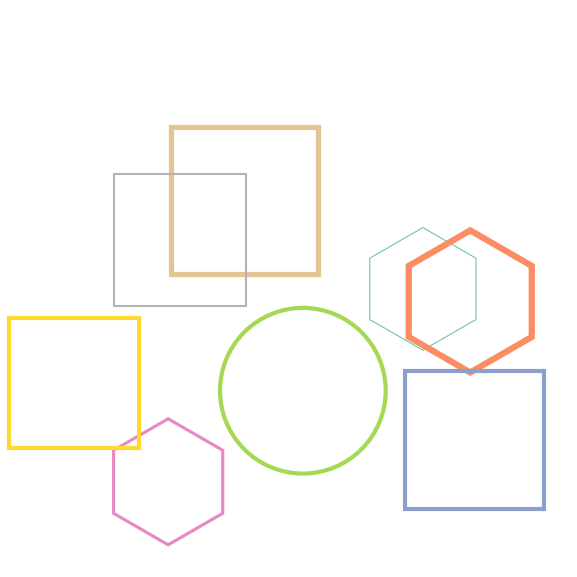[{"shape": "hexagon", "thickness": 0.5, "radius": 0.53, "center": [0.732, 0.499]}, {"shape": "hexagon", "thickness": 3, "radius": 0.62, "center": [0.814, 0.477]}, {"shape": "square", "thickness": 2, "radius": 0.6, "center": [0.821, 0.237]}, {"shape": "hexagon", "thickness": 1.5, "radius": 0.55, "center": [0.291, 0.165]}, {"shape": "circle", "thickness": 2, "radius": 0.72, "center": [0.524, 0.323]}, {"shape": "square", "thickness": 2, "radius": 0.57, "center": [0.128, 0.336]}, {"shape": "square", "thickness": 2.5, "radius": 0.64, "center": [0.423, 0.652]}, {"shape": "square", "thickness": 1, "radius": 0.57, "center": [0.312, 0.584]}]